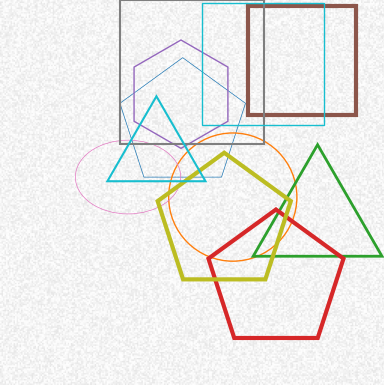[{"shape": "pentagon", "thickness": 0.5, "radius": 0.86, "center": [0.475, 0.679]}, {"shape": "circle", "thickness": 1, "radius": 0.83, "center": [0.605, 0.488]}, {"shape": "triangle", "thickness": 2, "radius": 0.97, "center": [0.825, 0.431]}, {"shape": "pentagon", "thickness": 3, "radius": 0.92, "center": [0.717, 0.271]}, {"shape": "hexagon", "thickness": 1, "radius": 0.7, "center": [0.47, 0.755]}, {"shape": "square", "thickness": 3, "radius": 0.7, "center": [0.785, 0.843]}, {"shape": "oval", "thickness": 0.5, "radius": 0.68, "center": [0.333, 0.54]}, {"shape": "square", "thickness": 1.5, "radius": 0.93, "center": [0.5, 0.813]}, {"shape": "pentagon", "thickness": 3, "radius": 0.91, "center": [0.582, 0.421]}, {"shape": "square", "thickness": 1, "radius": 0.79, "center": [0.684, 0.833]}, {"shape": "triangle", "thickness": 1.5, "radius": 0.74, "center": [0.406, 0.603]}]